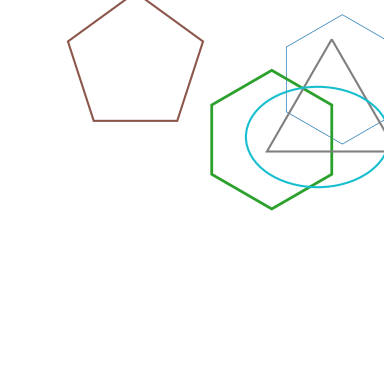[{"shape": "hexagon", "thickness": 0.5, "radius": 0.84, "center": [0.889, 0.794]}, {"shape": "hexagon", "thickness": 2, "radius": 0.9, "center": [0.706, 0.637]}, {"shape": "pentagon", "thickness": 1.5, "radius": 0.92, "center": [0.352, 0.835]}, {"shape": "triangle", "thickness": 1.5, "radius": 0.97, "center": [0.862, 0.704]}, {"shape": "oval", "thickness": 1.5, "radius": 0.93, "center": [0.825, 0.644]}]